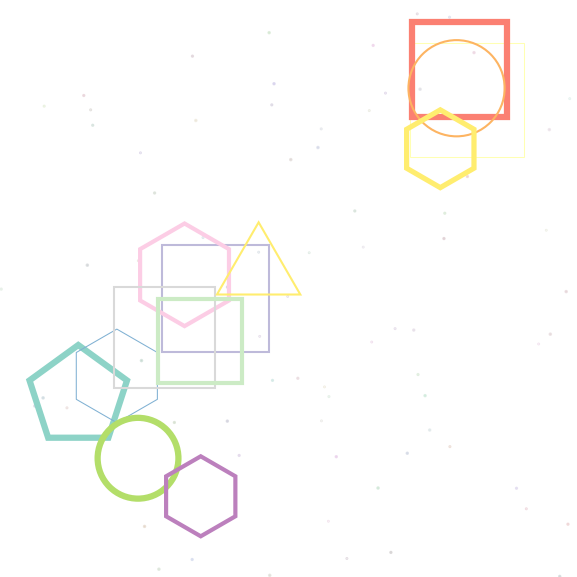[{"shape": "pentagon", "thickness": 3, "radius": 0.44, "center": [0.136, 0.313]}, {"shape": "square", "thickness": 0.5, "radius": 0.49, "center": [0.809, 0.826]}, {"shape": "square", "thickness": 1, "radius": 0.46, "center": [0.373, 0.483]}, {"shape": "square", "thickness": 3, "radius": 0.41, "center": [0.795, 0.879]}, {"shape": "hexagon", "thickness": 0.5, "radius": 0.41, "center": [0.202, 0.348]}, {"shape": "circle", "thickness": 1, "radius": 0.42, "center": [0.791, 0.846]}, {"shape": "circle", "thickness": 3, "radius": 0.35, "center": [0.239, 0.206]}, {"shape": "hexagon", "thickness": 2, "radius": 0.44, "center": [0.32, 0.523]}, {"shape": "square", "thickness": 1, "radius": 0.44, "center": [0.285, 0.415]}, {"shape": "hexagon", "thickness": 2, "radius": 0.35, "center": [0.348, 0.14]}, {"shape": "square", "thickness": 2, "radius": 0.36, "center": [0.346, 0.409]}, {"shape": "hexagon", "thickness": 2.5, "radius": 0.34, "center": [0.762, 0.742]}, {"shape": "triangle", "thickness": 1, "radius": 0.42, "center": [0.448, 0.531]}]